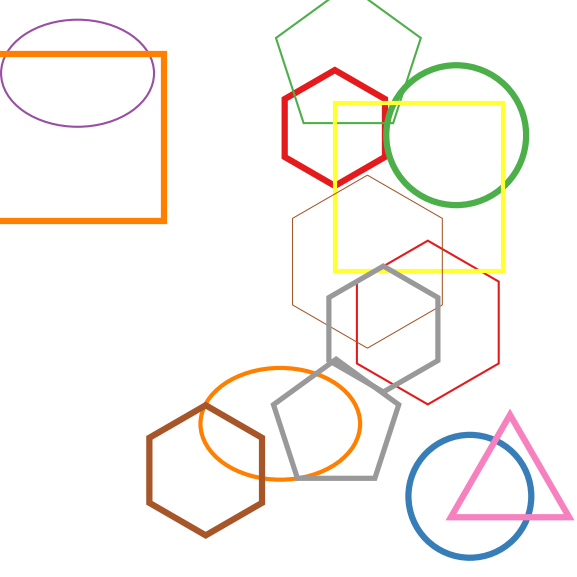[{"shape": "hexagon", "thickness": 3, "radius": 0.5, "center": [0.58, 0.777]}, {"shape": "hexagon", "thickness": 1, "radius": 0.71, "center": [0.741, 0.441]}, {"shape": "circle", "thickness": 3, "radius": 0.53, "center": [0.814, 0.14]}, {"shape": "pentagon", "thickness": 1, "radius": 0.66, "center": [0.603, 0.893]}, {"shape": "circle", "thickness": 3, "radius": 0.61, "center": [0.79, 0.765]}, {"shape": "oval", "thickness": 1, "radius": 0.66, "center": [0.134, 0.872]}, {"shape": "square", "thickness": 3, "radius": 0.72, "center": [0.139, 0.761]}, {"shape": "oval", "thickness": 2, "radius": 0.69, "center": [0.485, 0.265]}, {"shape": "square", "thickness": 2, "radius": 0.73, "center": [0.725, 0.675]}, {"shape": "hexagon", "thickness": 3, "radius": 0.56, "center": [0.356, 0.185]}, {"shape": "hexagon", "thickness": 0.5, "radius": 0.75, "center": [0.636, 0.546]}, {"shape": "triangle", "thickness": 3, "radius": 0.59, "center": [0.883, 0.163]}, {"shape": "pentagon", "thickness": 2.5, "radius": 0.57, "center": [0.582, 0.263]}, {"shape": "hexagon", "thickness": 2.5, "radius": 0.54, "center": [0.664, 0.429]}]